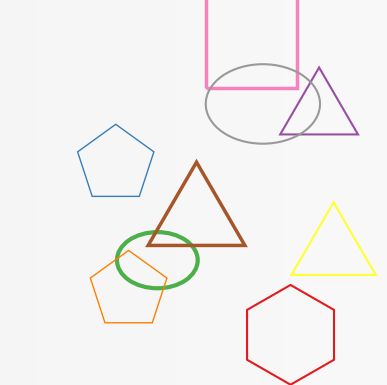[{"shape": "hexagon", "thickness": 1.5, "radius": 0.65, "center": [0.75, 0.13]}, {"shape": "pentagon", "thickness": 1, "radius": 0.52, "center": [0.299, 0.574]}, {"shape": "oval", "thickness": 3, "radius": 0.52, "center": [0.406, 0.324]}, {"shape": "triangle", "thickness": 1.5, "radius": 0.58, "center": [0.823, 0.709]}, {"shape": "pentagon", "thickness": 1, "radius": 0.52, "center": [0.332, 0.246]}, {"shape": "triangle", "thickness": 1.5, "radius": 0.63, "center": [0.861, 0.349]}, {"shape": "triangle", "thickness": 2.5, "radius": 0.72, "center": [0.507, 0.435]}, {"shape": "square", "thickness": 2.5, "radius": 0.58, "center": [0.649, 0.889]}, {"shape": "oval", "thickness": 1.5, "radius": 0.74, "center": [0.678, 0.73]}]